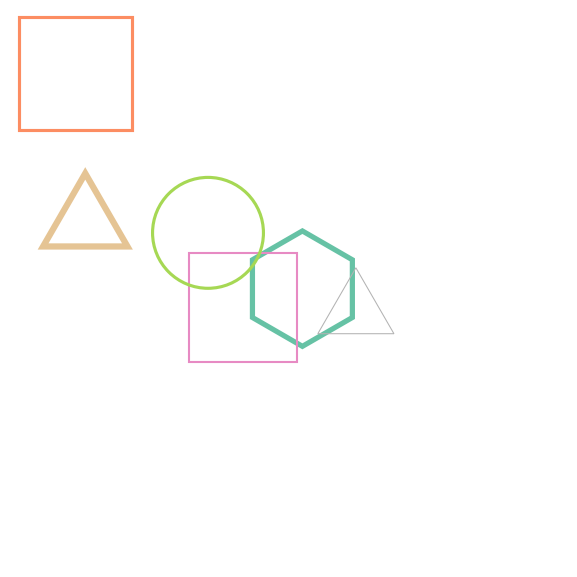[{"shape": "hexagon", "thickness": 2.5, "radius": 0.5, "center": [0.524, 0.499]}, {"shape": "square", "thickness": 1.5, "radius": 0.49, "center": [0.13, 0.871]}, {"shape": "square", "thickness": 1, "radius": 0.47, "center": [0.42, 0.467]}, {"shape": "circle", "thickness": 1.5, "radius": 0.48, "center": [0.36, 0.596]}, {"shape": "triangle", "thickness": 3, "radius": 0.42, "center": [0.148, 0.615]}, {"shape": "triangle", "thickness": 0.5, "radius": 0.38, "center": [0.616, 0.459]}]